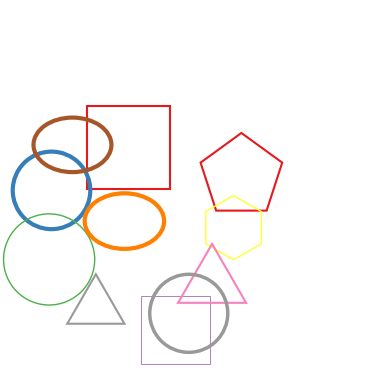[{"shape": "square", "thickness": 1.5, "radius": 0.54, "center": [0.333, 0.617]}, {"shape": "pentagon", "thickness": 1.5, "radius": 0.56, "center": [0.627, 0.543]}, {"shape": "circle", "thickness": 3, "radius": 0.5, "center": [0.134, 0.505]}, {"shape": "circle", "thickness": 1, "radius": 0.59, "center": [0.128, 0.326]}, {"shape": "square", "thickness": 0.5, "radius": 0.44, "center": [0.455, 0.143]}, {"shape": "oval", "thickness": 3, "radius": 0.52, "center": [0.323, 0.426]}, {"shape": "hexagon", "thickness": 1, "radius": 0.42, "center": [0.607, 0.409]}, {"shape": "oval", "thickness": 3, "radius": 0.51, "center": [0.188, 0.624]}, {"shape": "triangle", "thickness": 1.5, "radius": 0.51, "center": [0.551, 0.264]}, {"shape": "circle", "thickness": 2.5, "radius": 0.51, "center": [0.49, 0.186]}, {"shape": "triangle", "thickness": 1.5, "radius": 0.43, "center": [0.249, 0.202]}]